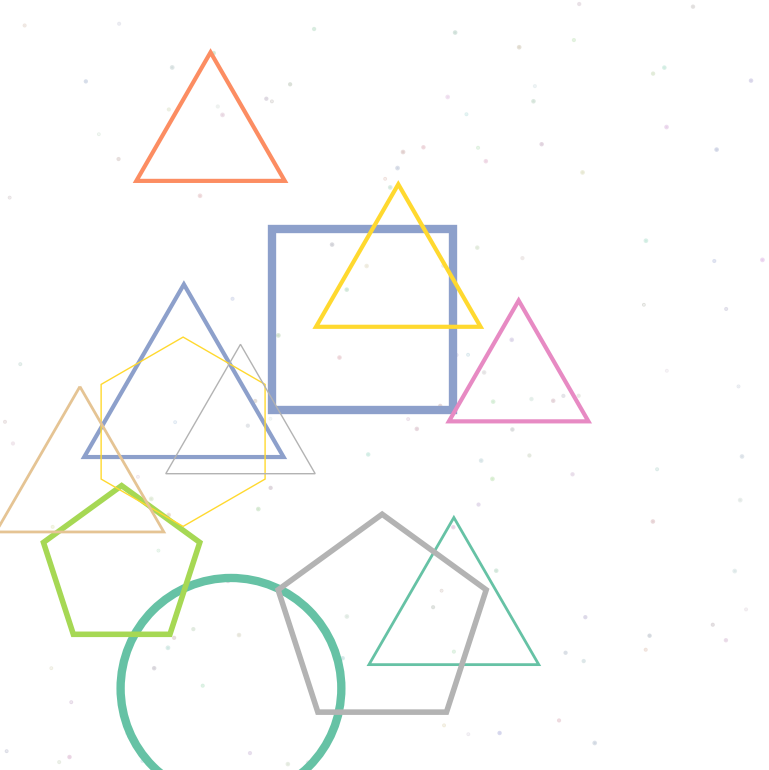[{"shape": "circle", "thickness": 3, "radius": 0.72, "center": [0.3, 0.106]}, {"shape": "triangle", "thickness": 1, "radius": 0.64, "center": [0.589, 0.201]}, {"shape": "triangle", "thickness": 1.5, "radius": 0.56, "center": [0.273, 0.821]}, {"shape": "triangle", "thickness": 1.5, "radius": 0.75, "center": [0.239, 0.481]}, {"shape": "square", "thickness": 3, "radius": 0.59, "center": [0.471, 0.585]}, {"shape": "triangle", "thickness": 1.5, "radius": 0.52, "center": [0.674, 0.505]}, {"shape": "pentagon", "thickness": 2, "radius": 0.53, "center": [0.158, 0.263]}, {"shape": "hexagon", "thickness": 0.5, "radius": 0.61, "center": [0.238, 0.439]}, {"shape": "triangle", "thickness": 1.5, "radius": 0.62, "center": [0.517, 0.637]}, {"shape": "triangle", "thickness": 1, "radius": 0.63, "center": [0.104, 0.372]}, {"shape": "pentagon", "thickness": 2, "radius": 0.71, "center": [0.496, 0.19]}, {"shape": "triangle", "thickness": 0.5, "radius": 0.56, "center": [0.312, 0.441]}]